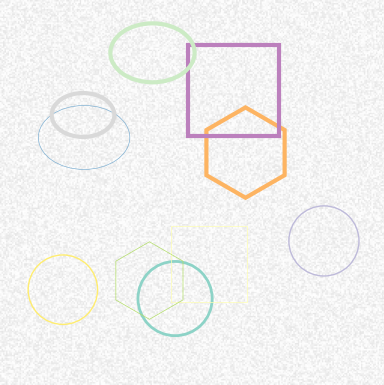[{"shape": "circle", "thickness": 2, "radius": 0.48, "center": [0.455, 0.225]}, {"shape": "square", "thickness": 0.5, "radius": 0.49, "center": [0.544, 0.314]}, {"shape": "circle", "thickness": 1, "radius": 0.46, "center": [0.841, 0.374]}, {"shape": "oval", "thickness": 0.5, "radius": 0.59, "center": [0.218, 0.643]}, {"shape": "hexagon", "thickness": 3, "radius": 0.59, "center": [0.638, 0.604]}, {"shape": "hexagon", "thickness": 0.5, "radius": 0.5, "center": [0.388, 0.271]}, {"shape": "oval", "thickness": 3, "radius": 0.41, "center": [0.216, 0.701]}, {"shape": "square", "thickness": 3, "radius": 0.59, "center": [0.606, 0.764]}, {"shape": "oval", "thickness": 3, "radius": 0.55, "center": [0.396, 0.863]}, {"shape": "circle", "thickness": 1, "radius": 0.45, "center": [0.163, 0.248]}]